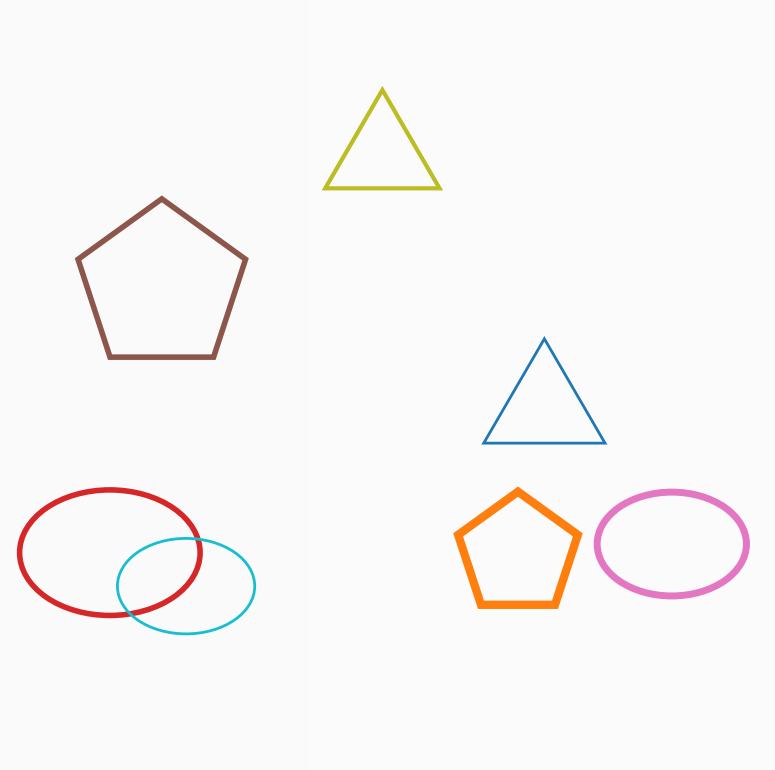[{"shape": "triangle", "thickness": 1, "radius": 0.45, "center": [0.702, 0.47]}, {"shape": "pentagon", "thickness": 3, "radius": 0.41, "center": [0.668, 0.28]}, {"shape": "oval", "thickness": 2, "radius": 0.58, "center": [0.142, 0.282]}, {"shape": "pentagon", "thickness": 2, "radius": 0.57, "center": [0.209, 0.628]}, {"shape": "oval", "thickness": 2.5, "radius": 0.48, "center": [0.867, 0.293]}, {"shape": "triangle", "thickness": 1.5, "radius": 0.43, "center": [0.493, 0.798]}, {"shape": "oval", "thickness": 1, "radius": 0.44, "center": [0.24, 0.239]}]